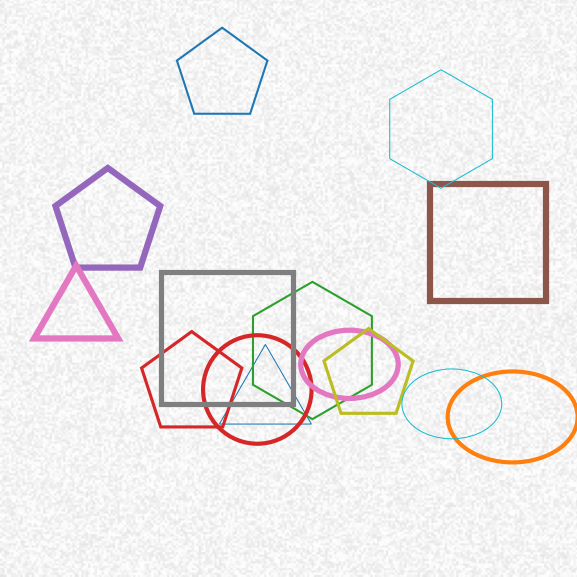[{"shape": "triangle", "thickness": 0.5, "radius": 0.46, "center": [0.46, 0.311]}, {"shape": "pentagon", "thickness": 1, "radius": 0.41, "center": [0.385, 0.869]}, {"shape": "oval", "thickness": 2, "radius": 0.56, "center": [0.888, 0.277]}, {"shape": "hexagon", "thickness": 1, "radius": 0.59, "center": [0.541, 0.392]}, {"shape": "pentagon", "thickness": 1.5, "radius": 0.46, "center": [0.332, 0.334]}, {"shape": "circle", "thickness": 2, "radius": 0.47, "center": [0.446, 0.325]}, {"shape": "pentagon", "thickness": 3, "radius": 0.48, "center": [0.187, 0.613]}, {"shape": "square", "thickness": 3, "radius": 0.5, "center": [0.844, 0.579]}, {"shape": "triangle", "thickness": 3, "radius": 0.42, "center": [0.132, 0.455]}, {"shape": "oval", "thickness": 2.5, "radius": 0.42, "center": [0.605, 0.368]}, {"shape": "square", "thickness": 2.5, "radius": 0.57, "center": [0.393, 0.414]}, {"shape": "pentagon", "thickness": 1.5, "radius": 0.41, "center": [0.638, 0.349]}, {"shape": "hexagon", "thickness": 0.5, "radius": 0.51, "center": [0.764, 0.776]}, {"shape": "oval", "thickness": 0.5, "radius": 0.43, "center": [0.782, 0.3]}]